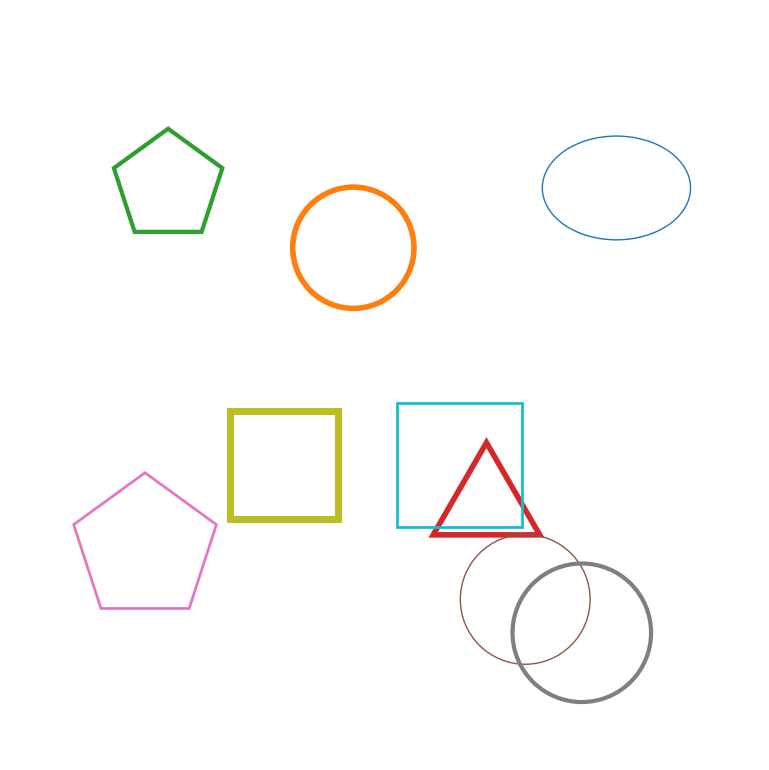[{"shape": "oval", "thickness": 0.5, "radius": 0.48, "center": [0.801, 0.756]}, {"shape": "circle", "thickness": 2, "radius": 0.39, "center": [0.459, 0.678]}, {"shape": "pentagon", "thickness": 1.5, "radius": 0.37, "center": [0.218, 0.759]}, {"shape": "triangle", "thickness": 2, "radius": 0.4, "center": [0.632, 0.345]}, {"shape": "circle", "thickness": 0.5, "radius": 0.42, "center": [0.682, 0.222]}, {"shape": "pentagon", "thickness": 1, "radius": 0.49, "center": [0.188, 0.289]}, {"shape": "circle", "thickness": 1.5, "radius": 0.45, "center": [0.756, 0.178]}, {"shape": "square", "thickness": 2.5, "radius": 0.35, "center": [0.369, 0.397]}, {"shape": "square", "thickness": 1, "radius": 0.4, "center": [0.597, 0.396]}]